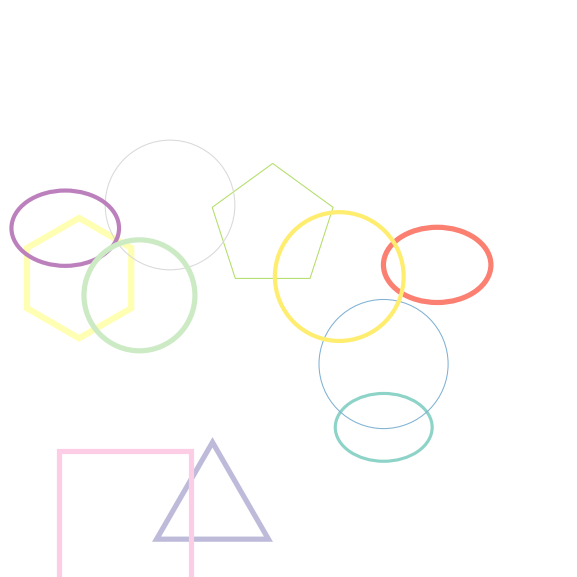[{"shape": "oval", "thickness": 1.5, "radius": 0.42, "center": [0.664, 0.259]}, {"shape": "hexagon", "thickness": 3, "radius": 0.52, "center": [0.137, 0.518]}, {"shape": "triangle", "thickness": 2.5, "radius": 0.56, "center": [0.368, 0.121]}, {"shape": "oval", "thickness": 2.5, "radius": 0.47, "center": [0.757, 0.54]}, {"shape": "circle", "thickness": 0.5, "radius": 0.56, "center": [0.664, 0.369]}, {"shape": "pentagon", "thickness": 0.5, "radius": 0.55, "center": [0.472, 0.606]}, {"shape": "square", "thickness": 2.5, "radius": 0.57, "center": [0.216, 0.104]}, {"shape": "circle", "thickness": 0.5, "radius": 0.56, "center": [0.294, 0.644]}, {"shape": "oval", "thickness": 2, "radius": 0.47, "center": [0.113, 0.604]}, {"shape": "circle", "thickness": 2.5, "radius": 0.48, "center": [0.241, 0.488]}, {"shape": "circle", "thickness": 2, "radius": 0.56, "center": [0.587, 0.52]}]